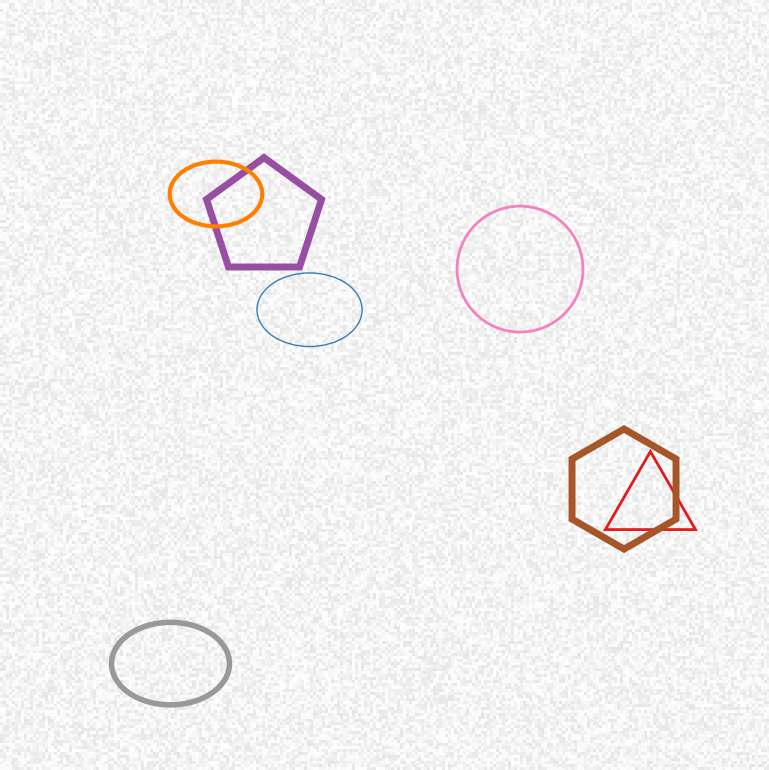[{"shape": "triangle", "thickness": 1, "radius": 0.34, "center": [0.845, 0.346]}, {"shape": "oval", "thickness": 0.5, "radius": 0.34, "center": [0.402, 0.598]}, {"shape": "pentagon", "thickness": 2.5, "radius": 0.39, "center": [0.343, 0.717]}, {"shape": "oval", "thickness": 1.5, "radius": 0.3, "center": [0.28, 0.748]}, {"shape": "hexagon", "thickness": 2.5, "radius": 0.39, "center": [0.81, 0.365]}, {"shape": "circle", "thickness": 1, "radius": 0.41, "center": [0.675, 0.651]}, {"shape": "oval", "thickness": 2, "radius": 0.38, "center": [0.221, 0.138]}]